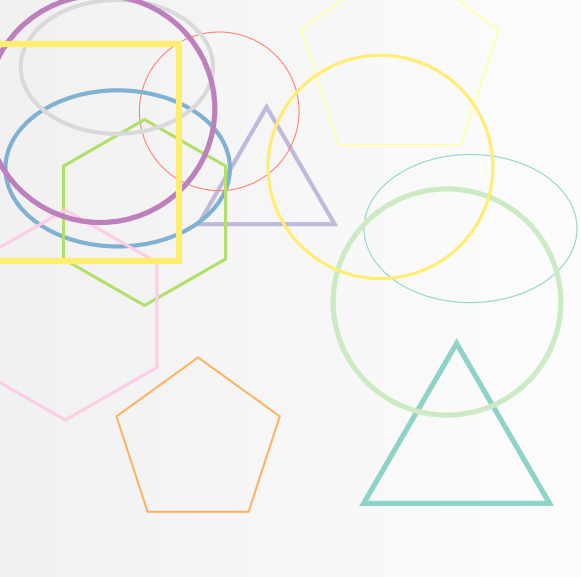[{"shape": "oval", "thickness": 0.5, "radius": 0.92, "center": [0.81, 0.603]}, {"shape": "triangle", "thickness": 2.5, "radius": 0.92, "center": [0.786, 0.22]}, {"shape": "pentagon", "thickness": 1, "radius": 0.89, "center": [0.688, 0.893]}, {"shape": "triangle", "thickness": 2, "radius": 0.68, "center": [0.459, 0.679]}, {"shape": "circle", "thickness": 0.5, "radius": 0.69, "center": [0.377, 0.806]}, {"shape": "oval", "thickness": 2, "radius": 0.97, "center": [0.202, 0.708]}, {"shape": "pentagon", "thickness": 1, "radius": 0.74, "center": [0.341, 0.232]}, {"shape": "hexagon", "thickness": 1.5, "radius": 0.8, "center": [0.249, 0.631]}, {"shape": "hexagon", "thickness": 1.5, "radius": 0.91, "center": [0.112, 0.454]}, {"shape": "oval", "thickness": 2, "radius": 0.83, "center": [0.201, 0.883]}, {"shape": "circle", "thickness": 2.5, "radius": 0.98, "center": [0.173, 0.811]}, {"shape": "circle", "thickness": 2.5, "radius": 0.98, "center": [0.769, 0.476]}, {"shape": "square", "thickness": 3, "radius": 0.94, "center": [0.12, 0.735]}, {"shape": "circle", "thickness": 1.5, "radius": 0.97, "center": [0.655, 0.71]}]